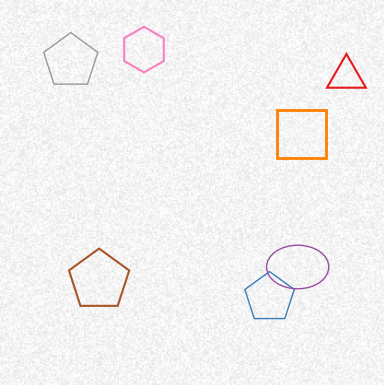[{"shape": "triangle", "thickness": 1.5, "radius": 0.29, "center": [0.9, 0.801]}, {"shape": "pentagon", "thickness": 1, "radius": 0.34, "center": [0.7, 0.227]}, {"shape": "oval", "thickness": 1, "radius": 0.4, "center": [0.773, 0.307]}, {"shape": "square", "thickness": 2, "radius": 0.32, "center": [0.783, 0.652]}, {"shape": "pentagon", "thickness": 1.5, "radius": 0.41, "center": [0.257, 0.272]}, {"shape": "hexagon", "thickness": 1.5, "radius": 0.3, "center": [0.374, 0.871]}, {"shape": "pentagon", "thickness": 1, "radius": 0.37, "center": [0.184, 0.841]}]